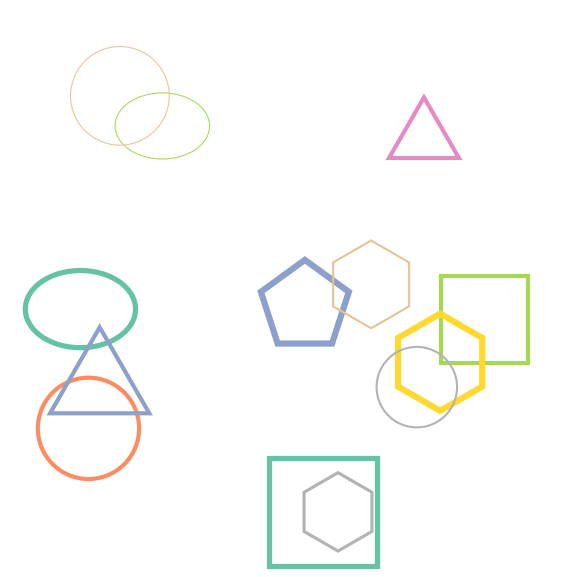[{"shape": "oval", "thickness": 2.5, "radius": 0.48, "center": [0.139, 0.464]}, {"shape": "square", "thickness": 2.5, "radius": 0.47, "center": [0.559, 0.112]}, {"shape": "circle", "thickness": 2, "radius": 0.44, "center": [0.153, 0.257]}, {"shape": "triangle", "thickness": 2, "radius": 0.5, "center": [0.173, 0.333]}, {"shape": "pentagon", "thickness": 3, "radius": 0.4, "center": [0.528, 0.469]}, {"shape": "triangle", "thickness": 2, "radius": 0.35, "center": [0.734, 0.761]}, {"shape": "square", "thickness": 2, "radius": 0.38, "center": [0.838, 0.445]}, {"shape": "oval", "thickness": 0.5, "radius": 0.41, "center": [0.281, 0.781]}, {"shape": "hexagon", "thickness": 3, "radius": 0.42, "center": [0.762, 0.372]}, {"shape": "hexagon", "thickness": 1, "radius": 0.38, "center": [0.643, 0.507]}, {"shape": "circle", "thickness": 0.5, "radius": 0.43, "center": [0.208, 0.833]}, {"shape": "circle", "thickness": 1, "radius": 0.35, "center": [0.722, 0.329]}, {"shape": "hexagon", "thickness": 1.5, "radius": 0.34, "center": [0.585, 0.113]}]